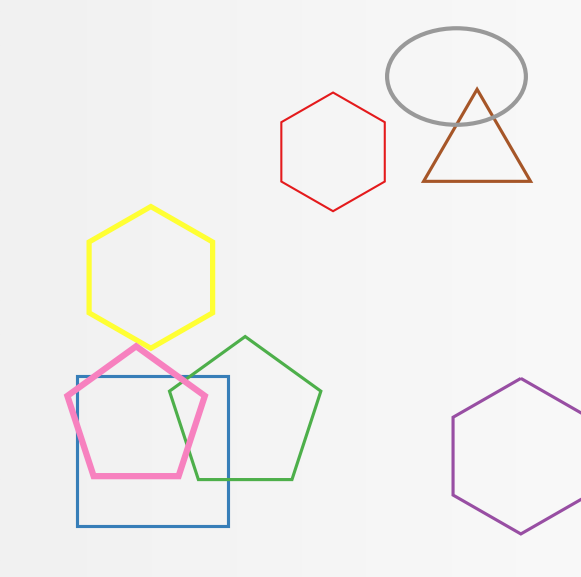[{"shape": "hexagon", "thickness": 1, "radius": 0.51, "center": [0.573, 0.736]}, {"shape": "square", "thickness": 1.5, "radius": 0.65, "center": [0.263, 0.218]}, {"shape": "pentagon", "thickness": 1.5, "radius": 0.68, "center": [0.422, 0.279]}, {"shape": "hexagon", "thickness": 1.5, "radius": 0.67, "center": [0.896, 0.209]}, {"shape": "hexagon", "thickness": 2.5, "radius": 0.61, "center": [0.26, 0.519]}, {"shape": "triangle", "thickness": 1.5, "radius": 0.53, "center": [0.821, 0.738]}, {"shape": "pentagon", "thickness": 3, "radius": 0.62, "center": [0.234, 0.275]}, {"shape": "oval", "thickness": 2, "radius": 0.6, "center": [0.785, 0.867]}]